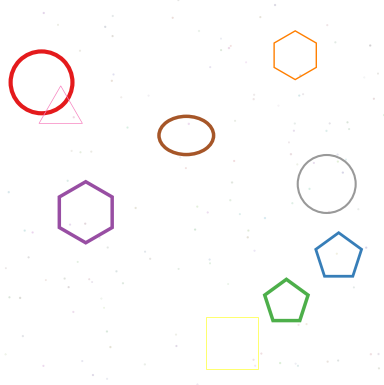[{"shape": "circle", "thickness": 3, "radius": 0.4, "center": [0.108, 0.786]}, {"shape": "pentagon", "thickness": 2, "radius": 0.31, "center": [0.88, 0.333]}, {"shape": "pentagon", "thickness": 2.5, "radius": 0.3, "center": [0.744, 0.215]}, {"shape": "hexagon", "thickness": 2.5, "radius": 0.4, "center": [0.223, 0.449]}, {"shape": "hexagon", "thickness": 1, "radius": 0.32, "center": [0.767, 0.857]}, {"shape": "square", "thickness": 0.5, "radius": 0.34, "center": [0.602, 0.109]}, {"shape": "oval", "thickness": 2.5, "radius": 0.35, "center": [0.484, 0.648]}, {"shape": "triangle", "thickness": 0.5, "radius": 0.33, "center": [0.158, 0.712]}, {"shape": "circle", "thickness": 1.5, "radius": 0.38, "center": [0.849, 0.522]}]